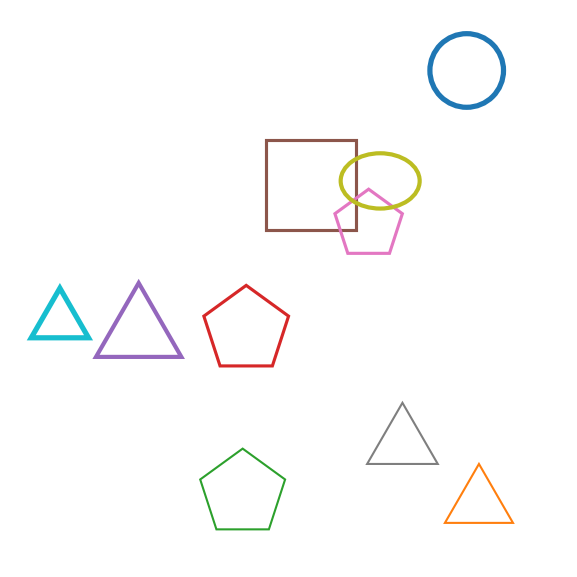[{"shape": "circle", "thickness": 2.5, "radius": 0.32, "center": [0.808, 0.877]}, {"shape": "triangle", "thickness": 1, "radius": 0.34, "center": [0.829, 0.128]}, {"shape": "pentagon", "thickness": 1, "radius": 0.39, "center": [0.42, 0.145]}, {"shape": "pentagon", "thickness": 1.5, "radius": 0.39, "center": [0.426, 0.428]}, {"shape": "triangle", "thickness": 2, "radius": 0.43, "center": [0.24, 0.424]}, {"shape": "square", "thickness": 1.5, "radius": 0.39, "center": [0.538, 0.679]}, {"shape": "pentagon", "thickness": 1.5, "radius": 0.31, "center": [0.638, 0.61]}, {"shape": "triangle", "thickness": 1, "radius": 0.35, "center": [0.697, 0.231]}, {"shape": "oval", "thickness": 2, "radius": 0.34, "center": [0.658, 0.686]}, {"shape": "triangle", "thickness": 2.5, "radius": 0.29, "center": [0.104, 0.443]}]